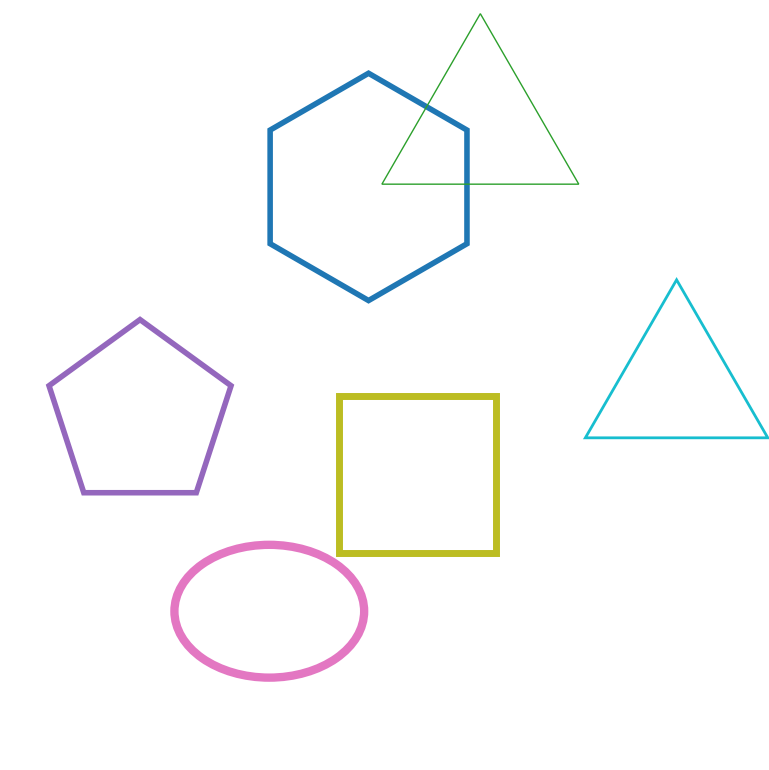[{"shape": "hexagon", "thickness": 2, "radius": 0.74, "center": [0.479, 0.757]}, {"shape": "triangle", "thickness": 0.5, "radius": 0.74, "center": [0.624, 0.835]}, {"shape": "pentagon", "thickness": 2, "radius": 0.62, "center": [0.182, 0.461]}, {"shape": "oval", "thickness": 3, "radius": 0.62, "center": [0.35, 0.206]}, {"shape": "square", "thickness": 2.5, "radius": 0.51, "center": [0.542, 0.384]}, {"shape": "triangle", "thickness": 1, "radius": 0.68, "center": [0.879, 0.5]}]